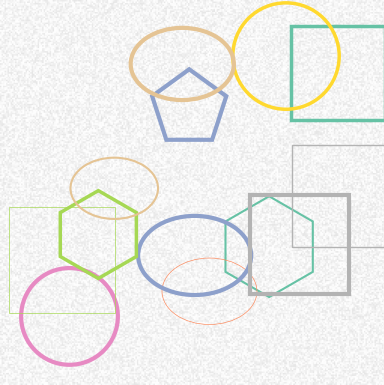[{"shape": "square", "thickness": 2.5, "radius": 0.61, "center": [0.878, 0.809]}, {"shape": "hexagon", "thickness": 1.5, "radius": 0.65, "center": [0.699, 0.359]}, {"shape": "oval", "thickness": 0.5, "radius": 0.62, "center": [0.544, 0.243]}, {"shape": "pentagon", "thickness": 3, "radius": 0.51, "center": [0.491, 0.719]}, {"shape": "oval", "thickness": 3, "radius": 0.73, "center": [0.506, 0.336]}, {"shape": "circle", "thickness": 3, "radius": 0.63, "center": [0.18, 0.178]}, {"shape": "square", "thickness": 0.5, "radius": 0.69, "center": [0.161, 0.325]}, {"shape": "hexagon", "thickness": 2.5, "radius": 0.57, "center": [0.255, 0.391]}, {"shape": "circle", "thickness": 2.5, "radius": 0.69, "center": [0.743, 0.854]}, {"shape": "oval", "thickness": 1.5, "radius": 0.57, "center": [0.297, 0.511]}, {"shape": "oval", "thickness": 3, "radius": 0.67, "center": [0.473, 0.834]}, {"shape": "square", "thickness": 3, "radius": 0.64, "center": [0.778, 0.365]}, {"shape": "square", "thickness": 1, "radius": 0.66, "center": [0.892, 0.491]}]